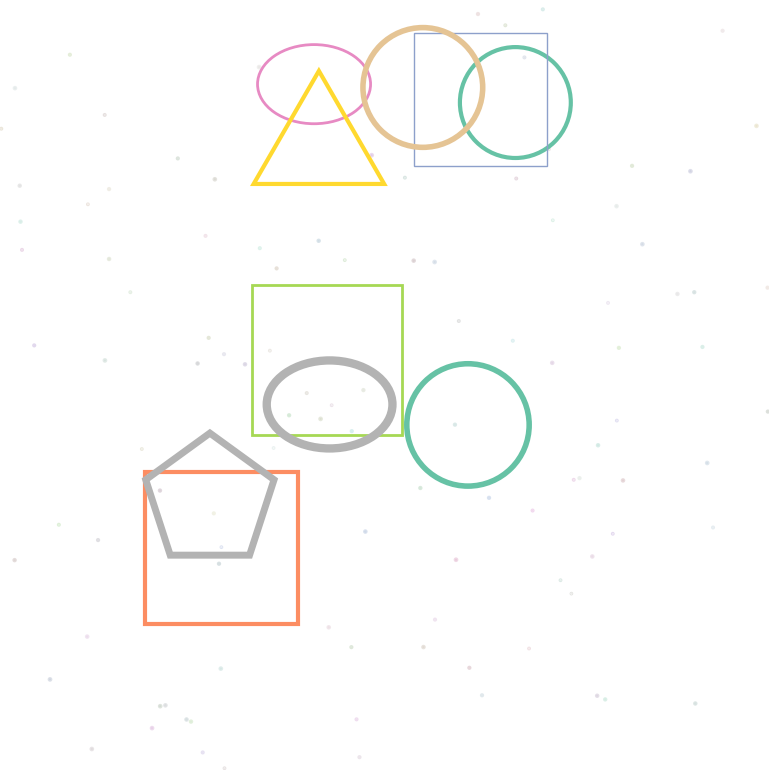[{"shape": "circle", "thickness": 2, "radius": 0.4, "center": [0.608, 0.448]}, {"shape": "circle", "thickness": 1.5, "radius": 0.36, "center": [0.669, 0.867]}, {"shape": "square", "thickness": 1.5, "radius": 0.5, "center": [0.288, 0.288]}, {"shape": "square", "thickness": 0.5, "radius": 0.43, "center": [0.624, 0.87]}, {"shape": "oval", "thickness": 1, "radius": 0.37, "center": [0.408, 0.891]}, {"shape": "square", "thickness": 1, "radius": 0.49, "center": [0.425, 0.533]}, {"shape": "triangle", "thickness": 1.5, "radius": 0.49, "center": [0.414, 0.81]}, {"shape": "circle", "thickness": 2, "radius": 0.39, "center": [0.549, 0.886]}, {"shape": "oval", "thickness": 3, "radius": 0.41, "center": [0.428, 0.475]}, {"shape": "pentagon", "thickness": 2.5, "radius": 0.44, "center": [0.273, 0.35]}]